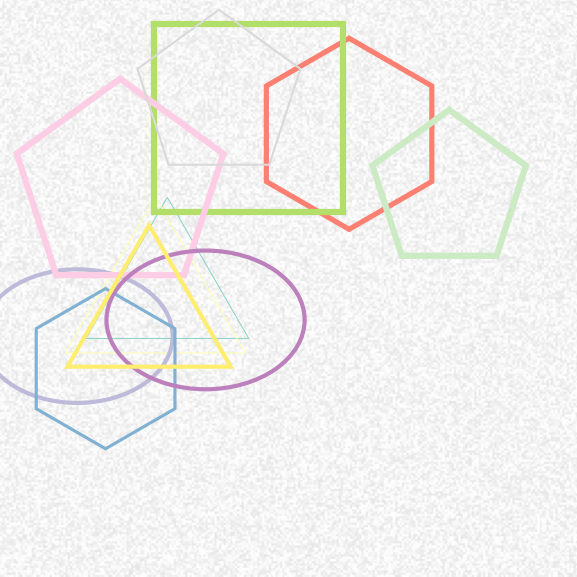[{"shape": "triangle", "thickness": 0.5, "radius": 0.81, "center": [0.29, 0.495]}, {"shape": "triangle", "thickness": 0.5, "radius": 0.9, "center": [0.269, 0.478]}, {"shape": "oval", "thickness": 2, "radius": 0.83, "center": [0.134, 0.417]}, {"shape": "hexagon", "thickness": 2.5, "radius": 0.83, "center": [0.604, 0.768]}, {"shape": "hexagon", "thickness": 1.5, "radius": 0.69, "center": [0.183, 0.361]}, {"shape": "square", "thickness": 3, "radius": 0.81, "center": [0.43, 0.795]}, {"shape": "pentagon", "thickness": 3, "radius": 0.94, "center": [0.208, 0.675]}, {"shape": "pentagon", "thickness": 1, "radius": 0.74, "center": [0.379, 0.834]}, {"shape": "oval", "thickness": 2, "radius": 0.86, "center": [0.356, 0.445]}, {"shape": "pentagon", "thickness": 3, "radius": 0.7, "center": [0.778, 0.669]}, {"shape": "triangle", "thickness": 2, "radius": 0.82, "center": [0.258, 0.446]}]